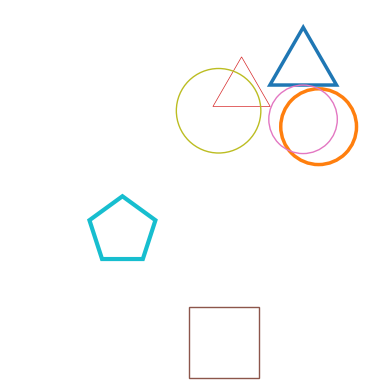[{"shape": "triangle", "thickness": 2.5, "radius": 0.5, "center": [0.788, 0.829]}, {"shape": "circle", "thickness": 2.5, "radius": 0.49, "center": [0.828, 0.671]}, {"shape": "triangle", "thickness": 0.5, "radius": 0.43, "center": [0.627, 0.766]}, {"shape": "square", "thickness": 1, "radius": 0.46, "center": [0.583, 0.111]}, {"shape": "circle", "thickness": 1, "radius": 0.44, "center": [0.787, 0.69]}, {"shape": "circle", "thickness": 1, "radius": 0.55, "center": [0.568, 0.712]}, {"shape": "pentagon", "thickness": 3, "radius": 0.45, "center": [0.318, 0.4]}]